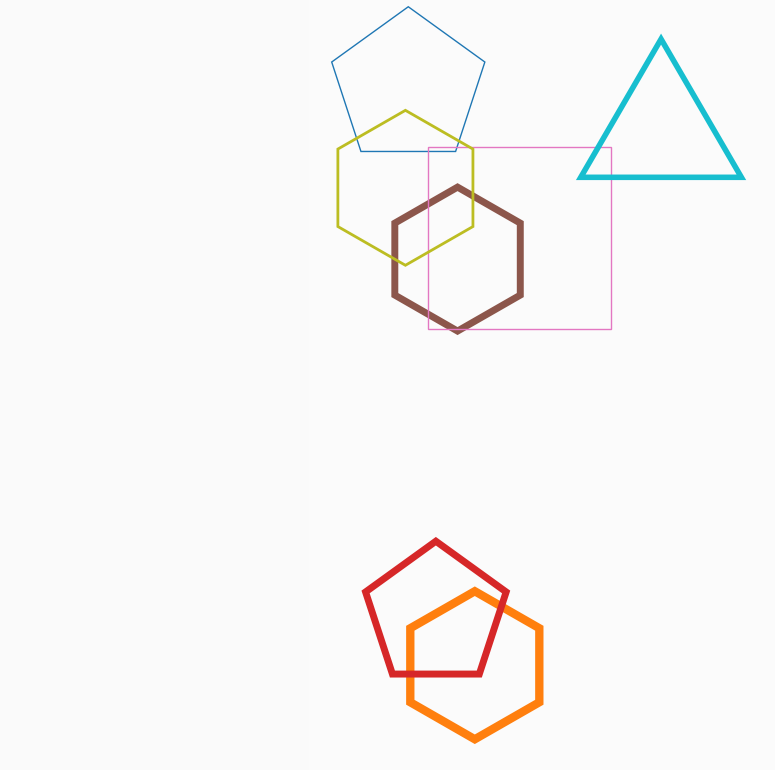[{"shape": "pentagon", "thickness": 0.5, "radius": 0.52, "center": [0.527, 0.887]}, {"shape": "hexagon", "thickness": 3, "radius": 0.48, "center": [0.613, 0.136]}, {"shape": "pentagon", "thickness": 2.5, "radius": 0.48, "center": [0.562, 0.202]}, {"shape": "hexagon", "thickness": 2.5, "radius": 0.47, "center": [0.59, 0.664]}, {"shape": "square", "thickness": 0.5, "radius": 0.59, "center": [0.67, 0.691]}, {"shape": "hexagon", "thickness": 1, "radius": 0.5, "center": [0.523, 0.756]}, {"shape": "triangle", "thickness": 2, "radius": 0.6, "center": [0.853, 0.83]}]